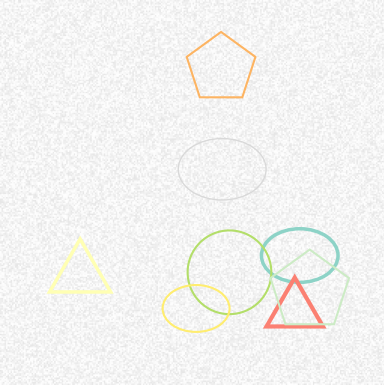[{"shape": "oval", "thickness": 2.5, "radius": 0.5, "center": [0.779, 0.336]}, {"shape": "triangle", "thickness": 2.5, "radius": 0.46, "center": [0.208, 0.288]}, {"shape": "triangle", "thickness": 3, "radius": 0.42, "center": [0.766, 0.194]}, {"shape": "pentagon", "thickness": 1.5, "radius": 0.47, "center": [0.574, 0.823]}, {"shape": "circle", "thickness": 1.5, "radius": 0.54, "center": [0.596, 0.293]}, {"shape": "oval", "thickness": 1, "radius": 0.57, "center": [0.577, 0.56]}, {"shape": "pentagon", "thickness": 1.5, "radius": 0.54, "center": [0.804, 0.245]}, {"shape": "oval", "thickness": 1.5, "radius": 0.43, "center": [0.509, 0.199]}]